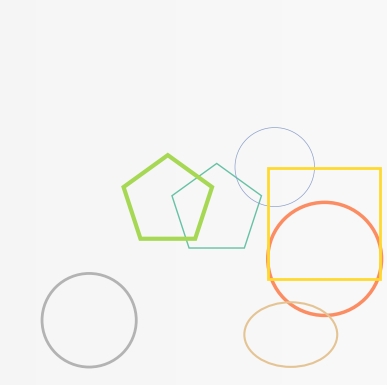[{"shape": "pentagon", "thickness": 1, "radius": 0.61, "center": [0.559, 0.454]}, {"shape": "circle", "thickness": 2.5, "radius": 0.73, "center": [0.838, 0.328]}, {"shape": "circle", "thickness": 0.5, "radius": 0.51, "center": [0.709, 0.566]}, {"shape": "pentagon", "thickness": 3, "radius": 0.6, "center": [0.433, 0.477]}, {"shape": "square", "thickness": 2, "radius": 0.72, "center": [0.837, 0.419]}, {"shape": "oval", "thickness": 1.5, "radius": 0.6, "center": [0.75, 0.131]}, {"shape": "circle", "thickness": 2, "radius": 0.61, "center": [0.23, 0.168]}]